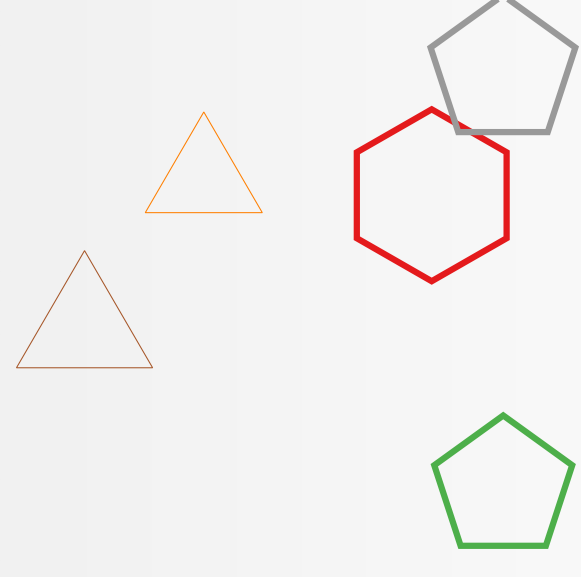[{"shape": "hexagon", "thickness": 3, "radius": 0.74, "center": [0.743, 0.661]}, {"shape": "pentagon", "thickness": 3, "radius": 0.62, "center": [0.866, 0.155]}, {"shape": "triangle", "thickness": 0.5, "radius": 0.58, "center": [0.351, 0.689]}, {"shape": "triangle", "thickness": 0.5, "radius": 0.68, "center": [0.145, 0.43]}, {"shape": "pentagon", "thickness": 3, "radius": 0.65, "center": [0.865, 0.876]}]